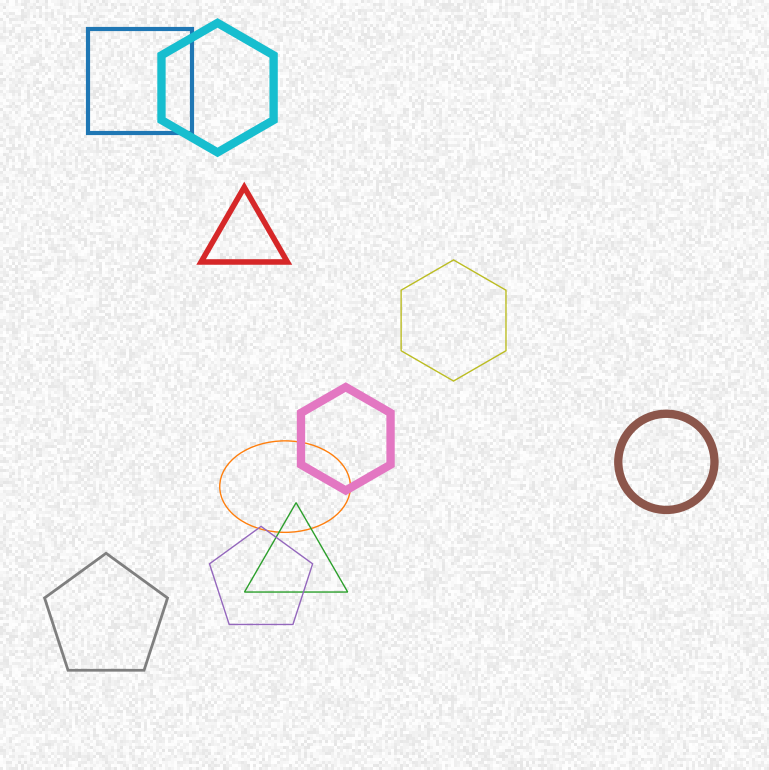[{"shape": "square", "thickness": 1.5, "radius": 0.34, "center": [0.182, 0.895]}, {"shape": "oval", "thickness": 0.5, "radius": 0.42, "center": [0.37, 0.368]}, {"shape": "triangle", "thickness": 0.5, "radius": 0.39, "center": [0.385, 0.27]}, {"shape": "triangle", "thickness": 2, "radius": 0.32, "center": [0.317, 0.692]}, {"shape": "pentagon", "thickness": 0.5, "radius": 0.35, "center": [0.339, 0.246]}, {"shape": "circle", "thickness": 3, "radius": 0.31, "center": [0.865, 0.4]}, {"shape": "hexagon", "thickness": 3, "radius": 0.34, "center": [0.449, 0.43]}, {"shape": "pentagon", "thickness": 1, "radius": 0.42, "center": [0.138, 0.197]}, {"shape": "hexagon", "thickness": 0.5, "radius": 0.39, "center": [0.589, 0.584]}, {"shape": "hexagon", "thickness": 3, "radius": 0.42, "center": [0.283, 0.886]}]